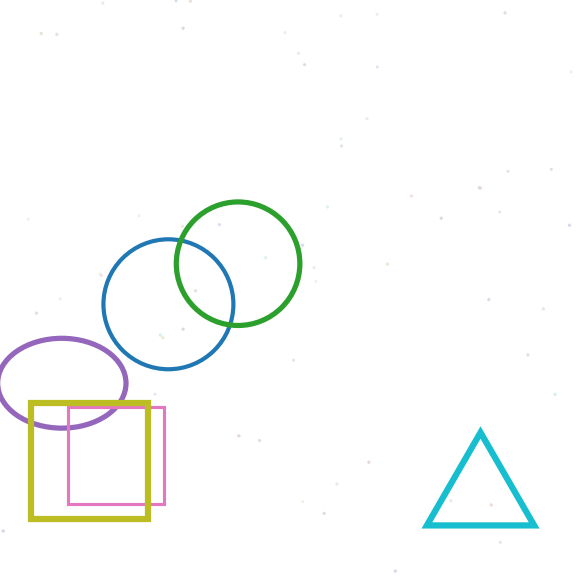[{"shape": "circle", "thickness": 2, "radius": 0.56, "center": [0.292, 0.472]}, {"shape": "circle", "thickness": 2.5, "radius": 0.53, "center": [0.412, 0.543]}, {"shape": "oval", "thickness": 2.5, "radius": 0.56, "center": [0.107, 0.336]}, {"shape": "square", "thickness": 1.5, "radius": 0.42, "center": [0.201, 0.21]}, {"shape": "square", "thickness": 3, "radius": 0.5, "center": [0.155, 0.201]}, {"shape": "triangle", "thickness": 3, "radius": 0.54, "center": [0.832, 0.143]}]